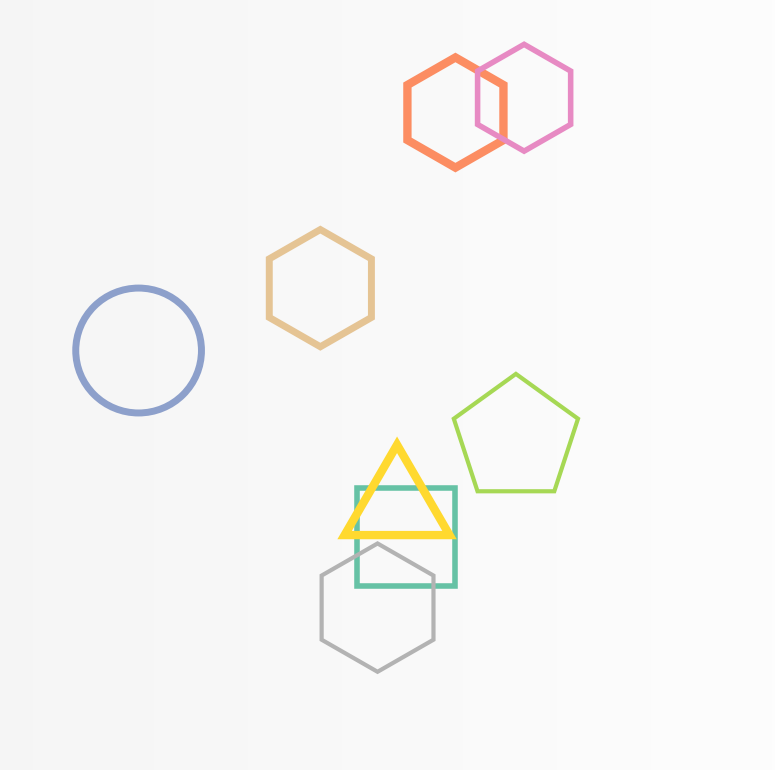[{"shape": "square", "thickness": 2, "radius": 0.32, "center": [0.524, 0.303]}, {"shape": "hexagon", "thickness": 3, "radius": 0.36, "center": [0.588, 0.854]}, {"shape": "circle", "thickness": 2.5, "radius": 0.41, "center": [0.179, 0.545]}, {"shape": "hexagon", "thickness": 2, "radius": 0.35, "center": [0.676, 0.873]}, {"shape": "pentagon", "thickness": 1.5, "radius": 0.42, "center": [0.666, 0.43]}, {"shape": "triangle", "thickness": 3, "radius": 0.39, "center": [0.512, 0.344]}, {"shape": "hexagon", "thickness": 2.5, "radius": 0.38, "center": [0.413, 0.626]}, {"shape": "hexagon", "thickness": 1.5, "radius": 0.42, "center": [0.487, 0.211]}]